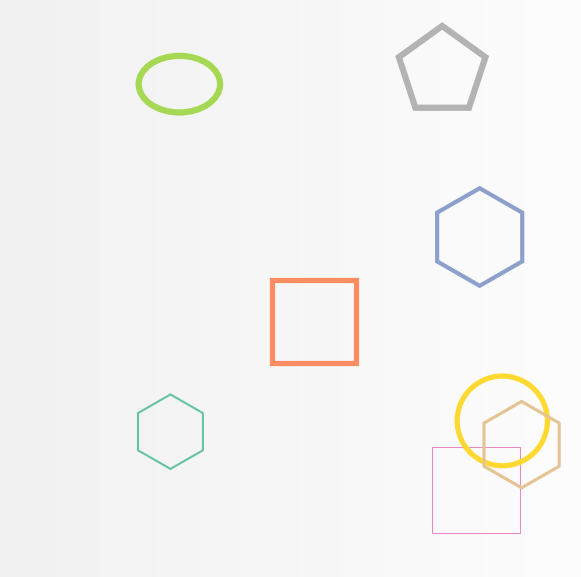[{"shape": "hexagon", "thickness": 1, "radius": 0.32, "center": [0.293, 0.252]}, {"shape": "square", "thickness": 2.5, "radius": 0.36, "center": [0.54, 0.442]}, {"shape": "hexagon", "thickness": 2, "radius": 0.42, "center": [0.825, 0.589]}, {"shape": "square", "thickness": 0.5, "radius": 0.38, "center": [0.819, 0.151]}, {"shape": "oval", "thickness": 3, "radius": 0.35, "center": [0.309, 0.853]}, {"shape": "circle", "thickness": 2.5, "radius": 0.39, "center": [0.864, 0.27]}, {"shape": "hexagon", "thickness": 1.5, "radius": 0.37, "center": [0.897, 0.229]}, {"shape": "pentagon", "thickness": 3, "radius": 0.39, "center": [0.761, 0.876]}]